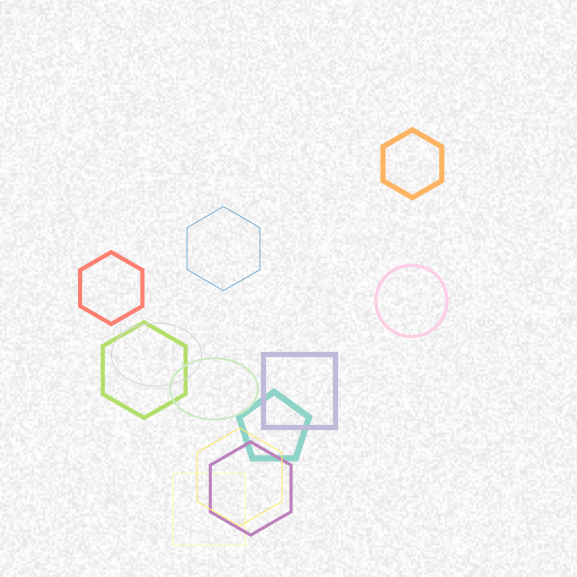[{"shape": "pentagon", "thickness": 3, "radius": 0.32, "center": [0.475, 0.257]}, {"shape": "square", "thickness": 0.5, "radius": 0.31, "center": [0.361, 0.118]}, {"shape": "square", "thickness": 2.5, "radius": 0.31, "center": [0.517, 0.323]}, {"shape": "hexagon", "thickness": 2, "radius": 0.31, "center": [0.193, 0.5]}, {"shape": "hexagon", "thickness": 0.5, "radius": 0.36, "center": [0.387, 0.569]}, {"shape": "hexagon", "thickness": 2.5, "radius": 0.29, "center": [0.714, 0.716]}, {"shape": "hexagon", "thickness": 2, "radius": 0.41, "center": [0.25, 0.358]}, {"shape": "circle", "thickness": 1.5, "radius": 0.31, "center": [0.713, 0.478]}, {"shape": "oval", "thickness": 0.5, "radius": 0.39, "center": [0.271, 0.385]}, {"shape": "hexagon", "thickness": 1.5, "radius": 0.4, "center": [0.434, 0.153]}, {"shape": "oval", "thickness": 1, "radius": 0.38, "center": [0.37, 0.326]}, {"shape": "hexagon", "thickness": 0.5, "radius": 0.42, "center": [0.415, 0.173]}]